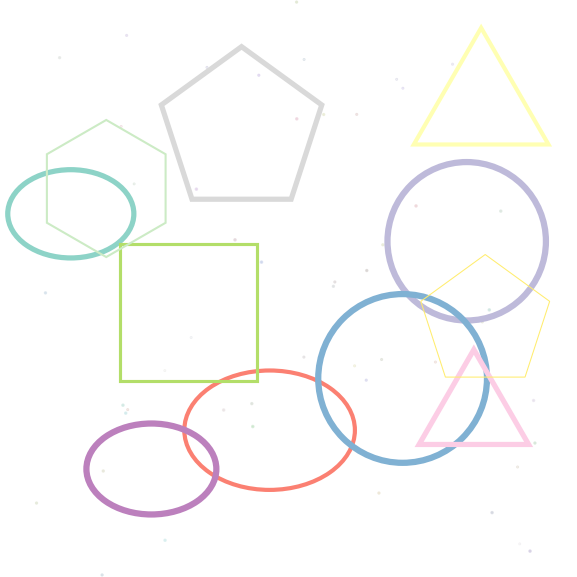[{"shape": "oval", "thickness": 2.5, "radius": 0.55, "center": [0.123, 0.629]}, {"shape": "triangle", "thickness": 2, "radius": 0.67, "center": [0.833, 0.816]}, {"shape": "circle", "thickness": 3, "radius": 0.69, "center": [0.808, 0.581]}, {"shape": "oval", "thickness": 2, "radius": 0.74, "center": [0.467, 0.254]}, {"shape": "circle", "thickness": 3, "radius": 0.73, "center": [0.697, 0.344]}, {"shape": "square", "thickness": 1.5, "radius": 0.59, "center": [0.326, 0.458]}, {"shape": "triangle", "thickness": 2.5, "radius": 0.55, "center": [0.821, 0.284]}, {"shape": "pentagon", "thickness": 2.5, "radius": 0.73, "center": [0.418, 0.772]}, {"shape": "oval", "thickness": 3, "radius": 0.56, "center": [0.262, 0.187]}, {"shape": "hexagon", "thickness": 1, "radius": 0.59, "center": [0.184, 0.673]}, {"shape": "pentagon", "thickness": 0.5, "radius": 0.59, "center": [0.84, 0.441]}]